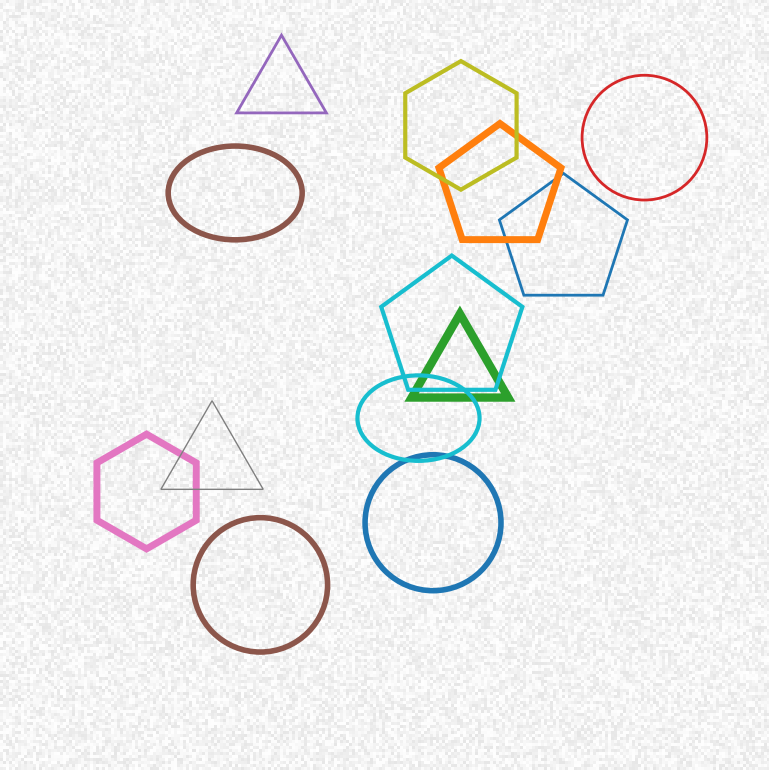[{"shape": "circle", "thickness": 2, "radius": 0.44, "center": [0.562, 0.321]}, {"shape": "pentagon", "thickness": 1, "radius": 0.44, "center": [0.732, 0.687]}, {"shape": "pentagon", "thickness": 2.5, "radius": 0.42, "center": [0.649, 0.756]}, {"shape": "triangle", "thickness": 3, "radius": 0.36, "center": [0.597, 0.52]}, {"shape": "circle", "thickness": 1, "radius": 0.41, "center": [0.837, 0.821]}, {"shape": "triangle", "thickness": 1, "radius": 0.34, "center": [0.366, 0.887]}, {"shape": "oval", "thickness": 2, "radius": 0.43, "center": [0.305, 0.749]}, {"shape": "circle", "thickness": 2, "radius": 0.44, "center": [0.338, 0.24]}, {"shape": "hexagon", "thickness": 2.5, "radius": 0.37, "center": [0.19, 0.362]}, {"shape": "triangle", "thickness": 0.5, "radius": 0.38, "center": [0.275, 0.403]}, {"shape": "hexagon", "thickness": 1.5, "radius": 0.42, "center": [0.599, 0.837]}, {"shape": "oval", "thickness": 1.5, "radius": 0.4, "center": [0.544, 0.457]}, {"shape": "pentagon", "thickness": 1.5, "radius": 0.48, "center": [0.587, 0.572]}]